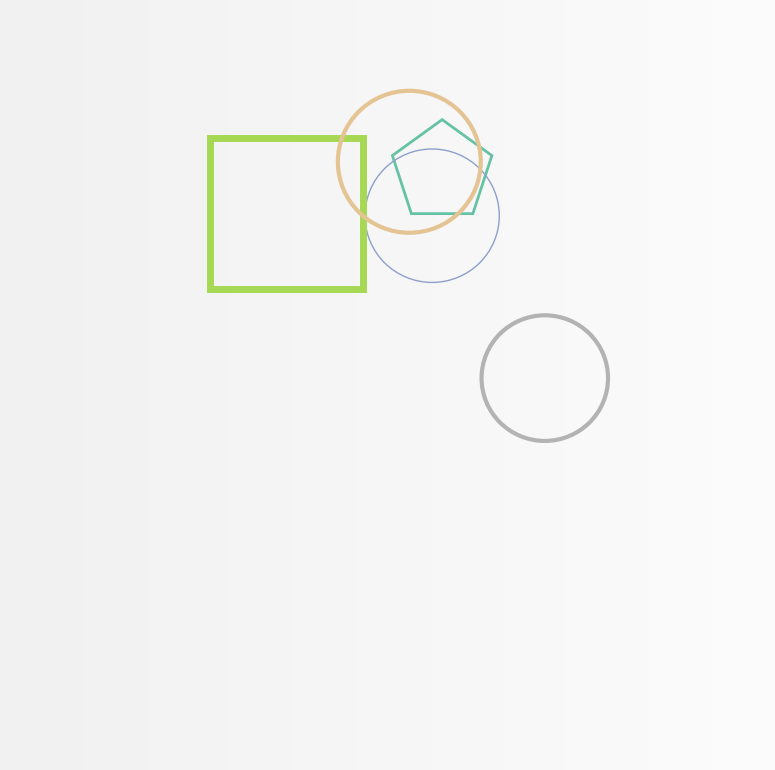[{"shape": "pentagon", "thickness": 1, "radius": 0.34, "center": [0.57, 0.777]}, {"shape": "circle", "thickness": 0.5, "radius": 0.43, "center": [0.558, 0.72]}, {"shape": "square", "thickness": 2.5, "radius": 0.49, "center": [0.37, 0.722]}, {"shape": "circle", "thickness": 1.5, "radius": 0.46, "center": [0.528, 0.79]}, {"shape": "circle", "thickness": 1.5, "radius": 0.41, "center": [0.703, 0.509]}]